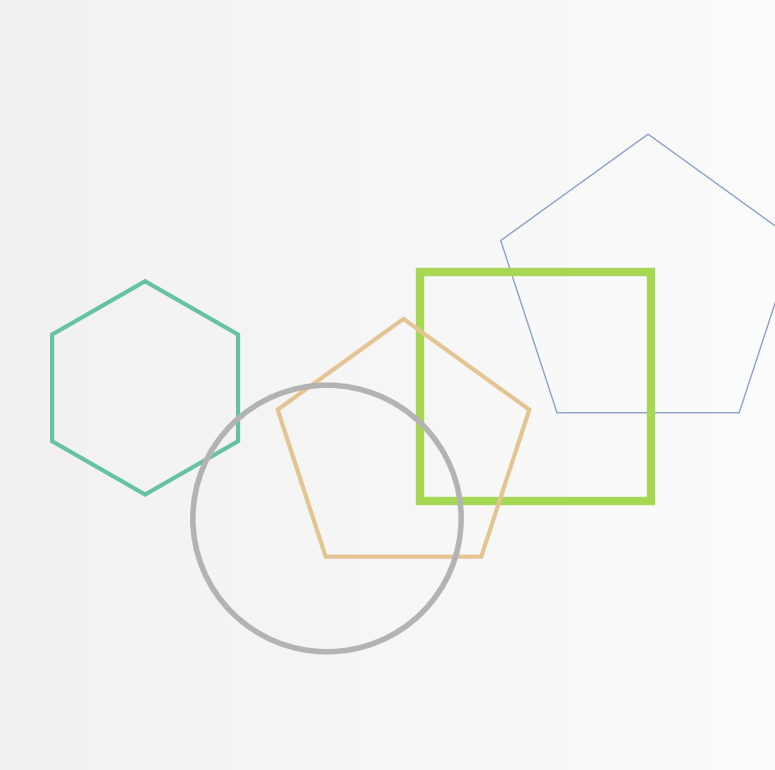[{"shape": "hexagon", "thickness": 1.5, "radius": 0.69, "center": [0.187, 0.496]}, {"shape": "pentagon", "thickness": 0.5, "radius": 1.0, "center": [0.836, 0.626]}, {"shape": "square", "thickness": 3, "radius": 0.74, "center": [0.69, 0.498]}, {"shape": "pentagon", "thickness": 1.5, "radius": 0.85, "center": [0.521, 0.415]}, {"shape": "circle", "thickness": 2, "radius": 0.87, "center": [0.422, 0.327]}]